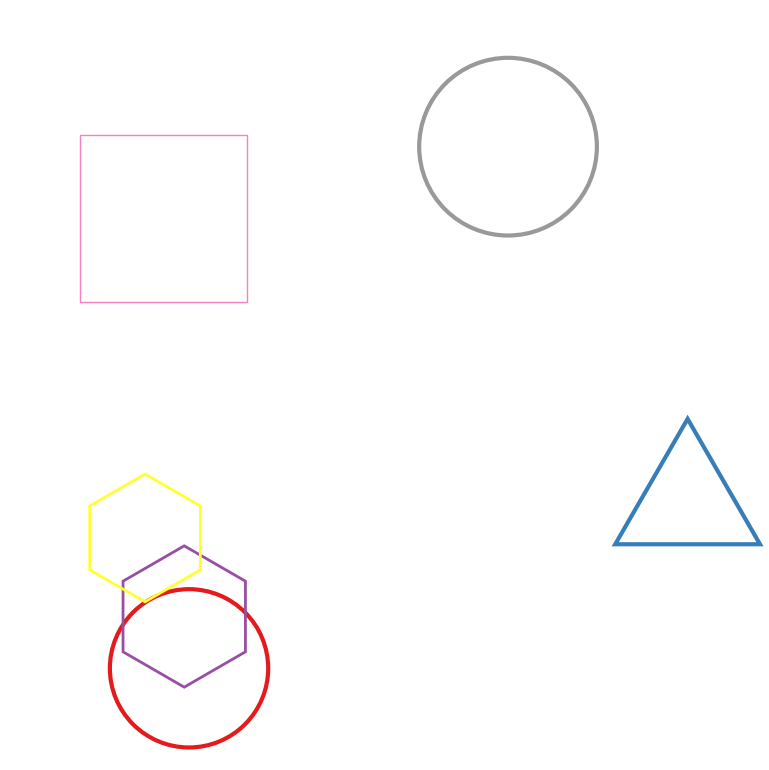[{"shape": "circle", "thickness": 1.5, "radius": 0.51, "center": [0.246, 0.132]}, {"shape": "triangle", "thickness": 1.5, "radius": 0.54, "center": [0.893, 0.347]}, {"shape": "hexagon", "thickness": 1, "radius": 0.46, "center": [0.239, 0.199]}, {"shape": "hexagon", "thickness": 1, "radius": 0.41, "center": [0.188, 0.301]}, {"shape": "square", "thickness": 0.5, "radius": 0.54, "center": [0.212, 0.716]}, {"shape": "circle", "thickness": 1.5, "radius": 0.58, "center": [0.66, 0.81]}]